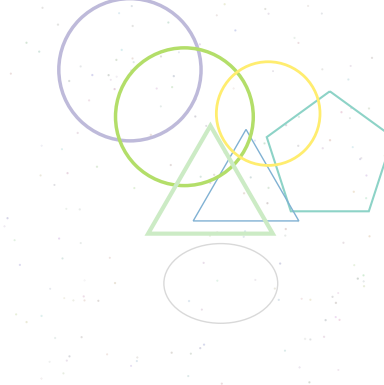[{"shape": "pentagon", "thickness": 1.5, "radius": 0.86, "center": [0.857, 0.591]}, {"shape": "circle", "thickness": 2.5, "radius": 0.92, "center": [0.337, 0.819]}, {"shape": "triangle", "thickness": 1, "radius": 0.79, "center": [0.639, 0.505]}, {"shape": "circle", "thickness": 2.5, "radius": 0.89, "center": [0.479, 0.697]}, {"shape": "oval", "thickness": 1, "radius": 0.74, "center": [0.574, 0.264]}, {"shape": "triangle", "thickness": 3, "radius": 0.93, "center": [0.547, 0.487]}, {"shape": "circle", "thickness": 2, "radius": 0.67, "center": [0.697, 0.705]}]